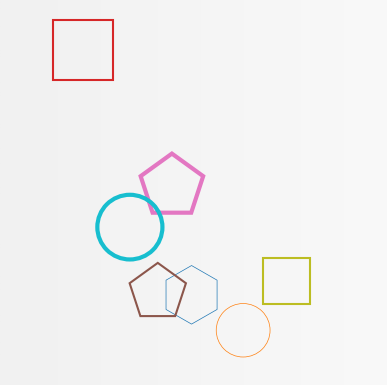[{"shape": "hexagon", "thickness": 0.5, "radius": 0.38, "center": [0.494, 0.234]}, {"shape": "circle", "thickness": 0.5, "radius": 0.35, "center": [0.627, 0.142]}, {"shape": "square", "thickness": 1.5, "radius": 0.39, "center": [0.214, 0.871]}, {"shape": "pentagon", "thickness": 1.5, "radius": 0.38, "center": [0.407, 0.241]}, {"shape": "pentagon", "thickness": 3, "radius": 0.42, "center": [0.444, 0.516]}, {"shape": "square", "thickness": 1.5, "radius": 0.3, "center": [0.74, 0.269]}, {"shape": "circle", "thickness": 3, "radius": 0.42, "center": [0.335, 0.41]}]